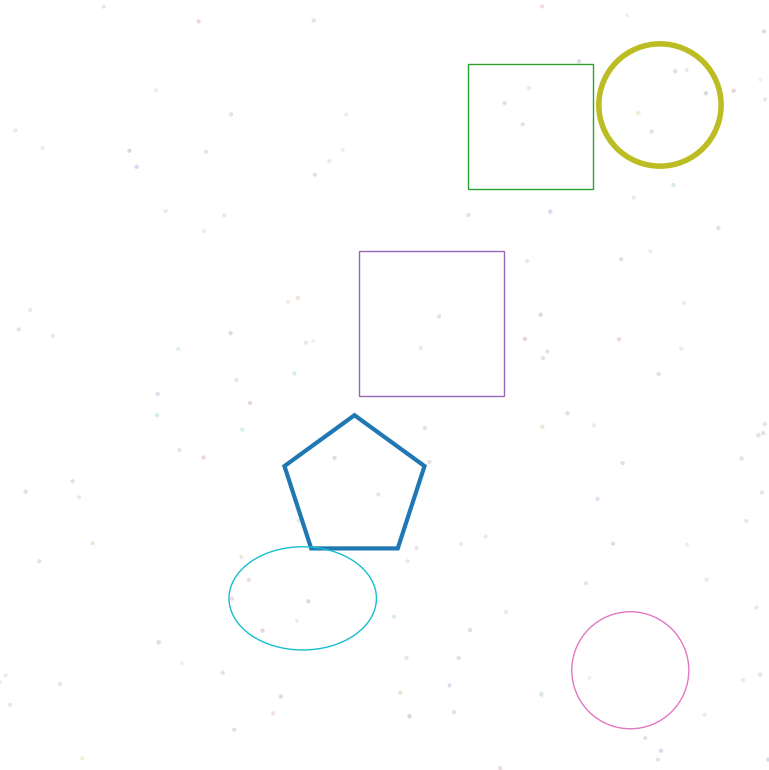[{"shape": "pentagon", "thickness": 1.5, "radius": 0.48, "center": [0.46, 0.365]}, {"shape": "square", "thickness": 0.5, "radius": 0.41, "center": [0.689, 0.835]}, {"shape": "square", "thickness": 0.5, "radius": 0.47, "center": [0.561, 0.58]}, {"shape": "circle", "thickness": 0.5, "radius": 0.38, "center": [0.819, 0.13]}, {"shape": "circle", "thickness": 2, "radius": 0.4, "center": [0.857, 0.864]}, {"shape": "oval", "thickness": 0.5, "radius": 0.48, "center": [0.393, 0.223]}]